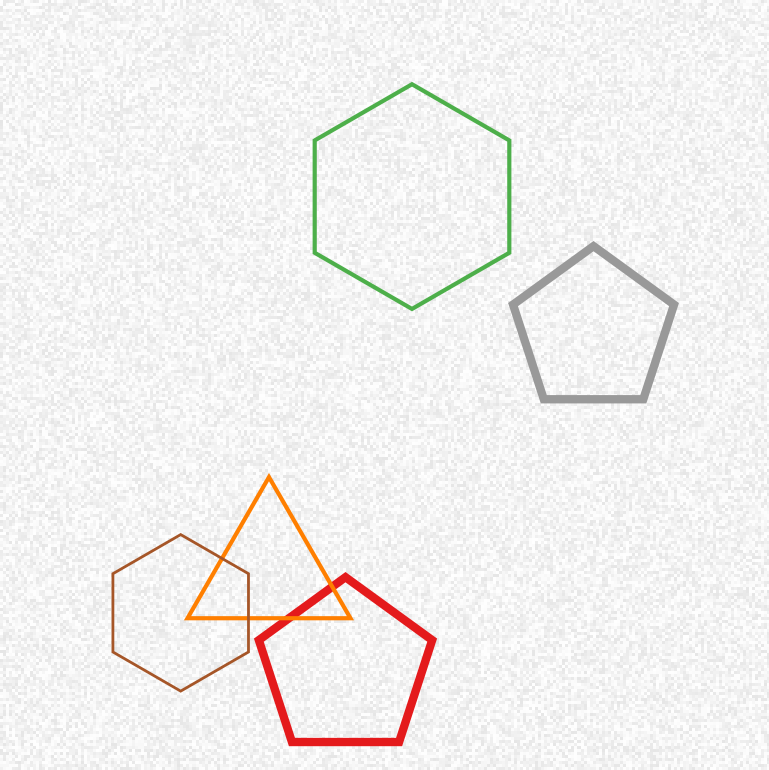[{"shape": "pentagon", "thickness": 3, "radius": 0.59, "center": [0.449, 0.132]}, {"shape": "hexagon", "thickness": 1.5, "radius": 0.73, "center": [0.535, 0.745]}, {"shape": "triangle", "thickness": 1.5, "radius": 0.61, "center": [0.349, 0.258]}, {"shape": "hexagon", "thickness": 1, "radius": 0.51, "center": [0.235, 0.204]}, {"shape": "pentagon", "thickness": 3, "radius": 0.55, "center": [0.771, 0.57]}]